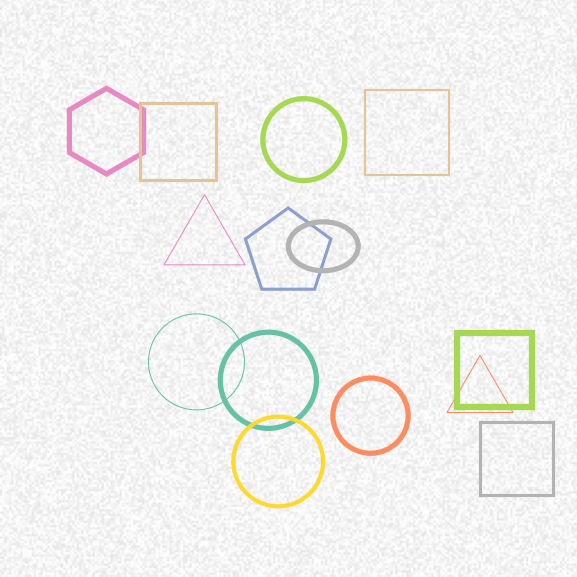[{"shape": "circle", "thickness": 2.5, "radius": 0.42, "center": [0.465, 0.341]}, {"shape": "circle", "thickness": 0.5, "radius": 0.42, "center": [0.34, 0.373]}, {"shape": "circle", "thickness": 2.5, "radius": 0.33, "center": [0.642, 0.279]}, {"shape": "triangle", "thickness": 0.5, "radius": 0.33, "center": [0.831, 0.318]}, {"shape": "pentagon", "thickness": 1.5, "radius": 0.39, "center": [0.499, 0.561]}, {"shape": "hexagon", "thickness": 2.5, "radius": 0.37, "center": [0.184, 0.772]}, {"shape": "triangle", "thickness": 0.5, "radius": 0.4, "center": [0.354, 0.581]}, {"shape": "circle", "thickness": 2.5, "radius": 0.35, "center": [0.526, 0.757]}, {"shape": "square", "thickness": 3, "radius": 0.32, "center": [0.857, 0.359]}, {"shape": "circle", "thickness": 2, "radius": 0.39, "center": [0.482, 0.2]}, {"shape": "square", "thickness": 1.5, "radius": 0.33, "center": [0.308, 0.754]}, {"shape": "square", "thickness": 1, "radius": 0.37, "center": [0.705, 0.769]}, {"shape": "square", "thickness": 1.5, "radius": 0.32, "center": [0.894, 0.205]}, {"shape": "oval", "thickness": 2.5, "radius": 0.3, "center": [0.56, 0.573]}]